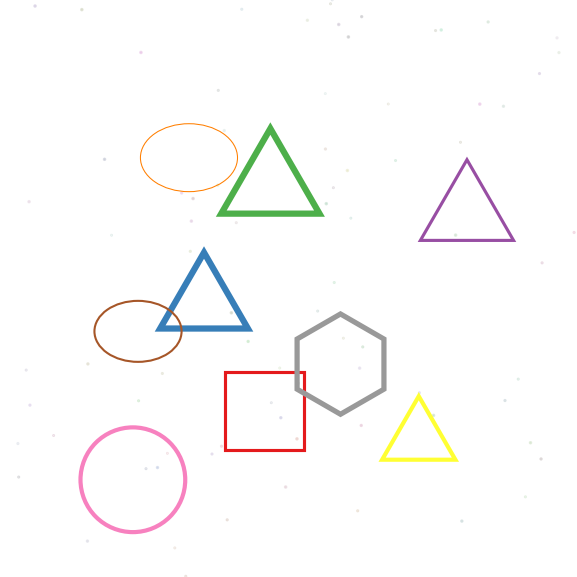[{"shape": "square", "thickness": 1.5, "radius": 0.34, "center": [0.458, 0.287]}, {"shape": "triangle", "thickness": 3, "radius": 0.44, "center": [0.353, 0.474]}, {"shape": "triangle", "thickness": 3, "radius": 0.49, "center": [0.468, 0.678]}, {"shape": "triangle", "thickness": 1.5, "radius": 0.47, "center": [0.809, 0.629]}, {"shape": "oval", "thickness": 0.5, "radius": 0.42, "center": [0.327, 0.726]}, {"shape": "triangle", "thickness": 2, "radius": 0.37, "center": [0.725, 0.24]}, {"shape": "oval", "thickness": 1, "radius": 0.38, "center": [0.239, 0.425]}, {"shape": "circle", "thickness": 2, "radius": 0.45, "center": [0.23, 0.168]}, {"shape": "hexagon", "thickness": 2.5, "radius": 0.43, "center": [0.59, 0.369]}]